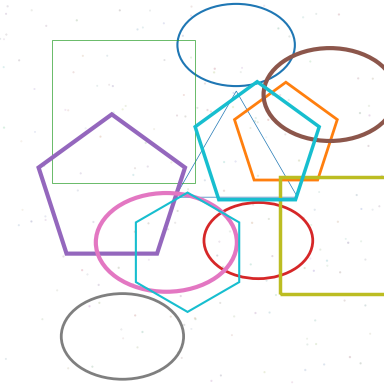[{"shape": "oval", "thickness": 1.5, "radius": 0.76, "center": [0.613, 0.883]}, {"shape": "triangle", "thickness": 0.5, "radius": 0.92, "center": [0.614, 0.58]}, {"shape": "pentagon", "thickness": 2, "radius": 0.7, "center": [0.743, 0.646]}, {"shape": "square", "thickness": 0.5, "radius": 0.93, "center": [0.32, 0.71]}, {"shape": "oval", "thickness": 2, "radius": 0.71, "center": [0.671, 0.375]}, {"shape": "pentagon", "thickness": 3, "radius": 1.0, "center": [0.29, 0.503]}, {"shape": "oval", "thickness": 3, "radius": 0.86, "center": [0.857, 0.754]}, {"shape": "oval", "thickness": 3, "radius": 0.92, "center": [0.432, 0.37]}, {"shape": "oval", "thickness": 2, "radius": 0.79, "center": [0.318, 0.126]}, {"shape": "square", "thickness": 2.5, "radius": 0.76, "center": [0.88, 0.389]}, {"shape": "hexagon", "thickness": 1.5, "radius": 0.77, "center": [0.487, 0.345]}, {"shape": "pentagon", "thickness": 2.5, "radius": 0.85, "center": [0.668, 0.618]}]